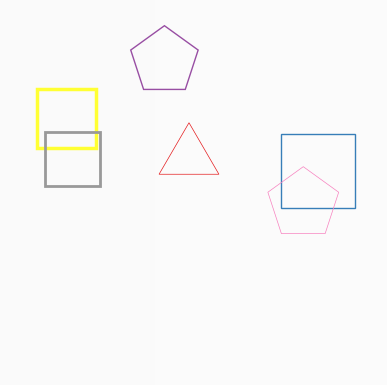[{"shape": "triangle", "thickness": 0.5, "radius": 0.45, "center": [0.488, 0.592]}, {"shape": "square", "thickness": 1, "radius": 0.48, "center": [0.82, 0.555]}, {"shape": "pentagon", "thickness": 1, "radius": 0.46, "center": [0.424, 0.842]}, {"shape": "square", "thickness": 2.5, "radius": 0.38, "center": [0.171, 0.693]}, {"shape": "pentagon", "thickness": 0.5, "radius": 0.48, "center": [0.783, 0.471]}, {"shape": "square", "thickness": 2, "radius": 0.36, "center": [0.187, 0.587]}]